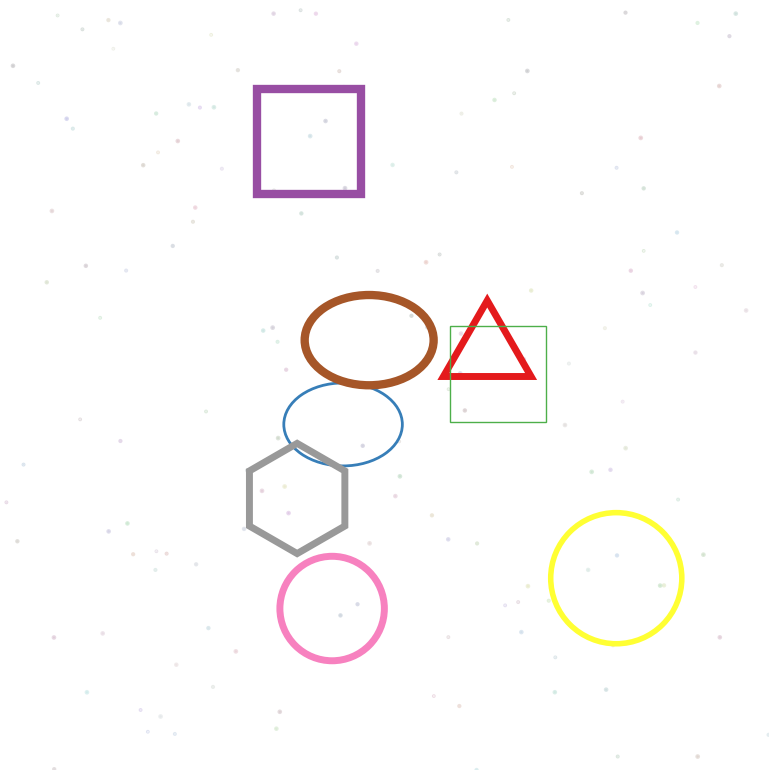[{"shape": "triangle", "thickness": 2.5, "radius": 0.33, "center": [0.633, 0.544]}, {"shape": "oval", "thickness": 1, "radius": 0.38, "center": [0.446, 0.449]}, {"shape": "square", "thickness": 0.5, "radius": 0.31, "center": [0.647, 0.514]}, {"shape": "square", "thickness": 3, "radius": 0.34, "center": [0.401, 0.816]}, {"shape": "circle", "thickness": 2, "radius": 0.43, "center": [0.8, 0.249]}, {"shape": "oval", "thickness": 3, "radius": 0.42, "center": [0.479, 0.558]}, {"shape": "circle", "thickness": 2.5, "radius": 0.34, "center": [0.431, 0.21]}, {"shape": "hexagon", "thickness": 2.5, "radius": 0.36, "center": [0.386, 0.353]}]